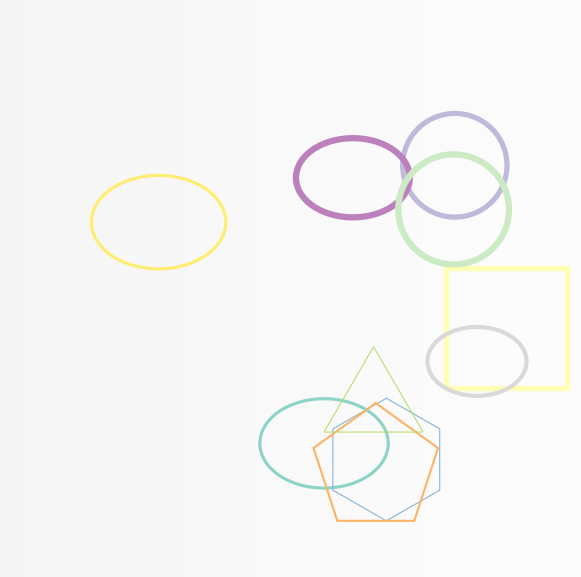[{"shape": "oval", "thickness": 1.5, "radius": 0.55, "center": [0.557, 0.231]}, {"shape": "square", "thickness": 2.5, "radius": 0.52, "center": [0.871, 0.431]}, {"shape": "circle", "thickness": 2.5, "radius": 0.45, "center": [0.782, 0.713]}, {"shape": "hexagon", "thickness": 0.5, "radius": 0.53, "center": [0.665, 0.203]}, {"shape": "pentagon", "thickness": 1, "radius": 0.56, "center": [0.647, 0.188]}, {"shape": "triangle", "thickness": 0.5, "radius": 0.49, "center": [0.643, 0.3]}, {"shape": "oval", "thickness": 2, "radius": 0.43, "center": [0.821, 0.373]}, {"shape": "oval", "thickness": 3, "radius": 0.49, "center": [0.607, 0.691]}, {"shape": "circle", "thickness": 3, "radius": 0.48, "center": [0.78, 0.636]}, {"shape": "oval", "thickness": 1.5, "radius": 0.58, "center": [0.273, 0.615]}]